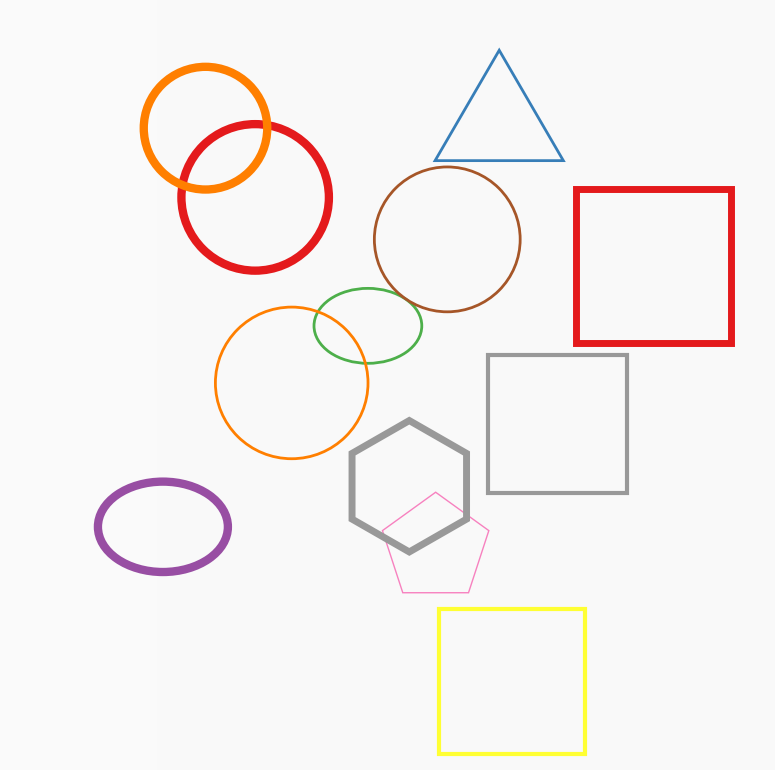[{"shape": "circle", "thickness": 3, "radius": 0.48, "center": [0.329, 0.744]}, {"shape": "square", "thickness": 2.5, "radius": 0.5, "center": [0.843, 0.654]}, {"shape": "triangle", "thickness": 1, "radius": 0.48, "center": [0.644, 0.839]}, {"shape": "oval", "thickness": 1, "radius": 0.35, "center": [0.475, 0.577]}, {"shape": "oval", "thickness": 3, "radius": 0.42, "center": [0.21, 0.316]}, {"shape": "circle", "thickness": 3, "radius": 0.4, "center": [0.265, 0.834]}, {"shape": "circle", "thickness": 1, "radius": 0.49, "center": [0.376, 0.503]}, {"shape": "square", "thickness": 1.5, "radius": 0.47, "center": [0.661, 0.115]}, {"shape": "circle", "thickness": 1, "radius": 0.47, "center": [0.577, 0.689]}, {"shape": "pentagon", "thickness": 0.5, "radius": 0.36, "center": [0.562, 0.289]}, {"shape": "hexagon", "thickness": 2.5, "radius": 0.43, "center": [0.528, 0.369]}, {"shape": "square", "thickness": 1.5, "radius": 0.45, "center": [0.719, 0.449]}]